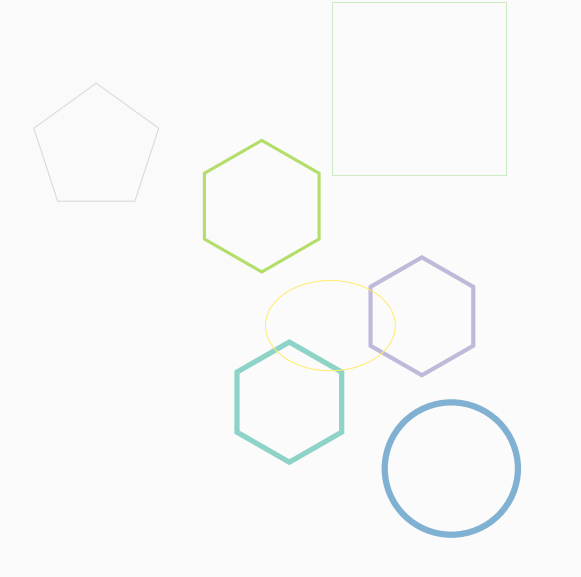[{"shape": "hexagon", "thickness": 2.5, "radius": 0.52, "center": [0.498, 0.303]}, {"shape": "hexagon", "thickness": 2, "radius": 0.51, "center": [0.726, 0.451]}, {"shape": "circle", "thickness": 3, "radius": 0.57, "center": [0.776, 0.188]}, {"shape": "hexagon", "thickness": 1.5, "radius": 0.57, "center": [0.45, 0.642]}, {"shape": "pentagon", "thickness": 0.5, "radius": 0.56, "center": [0.166, 0.742]}, {"shape": "square", "thickness": 0.5, "radius": 0.75, "center": [0.721, 0.845]}, {"shape": "oval", "thickness": 0.5, "radius": 0.56, "center": [0.568, 0.435]}]